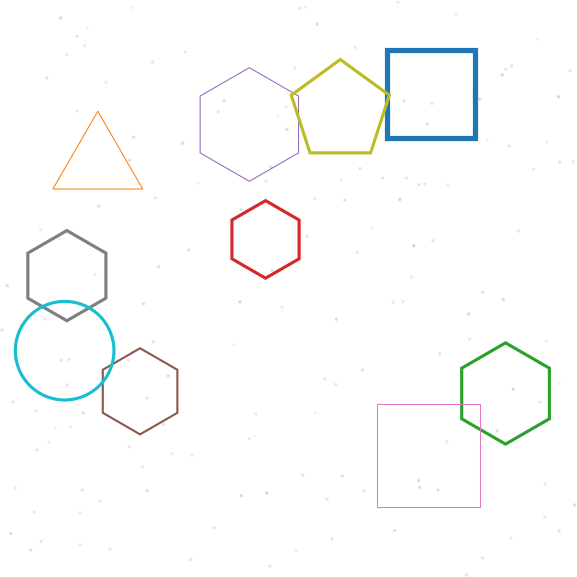[{"shape": "square", "thickness": 2.5, "radius": 0.38, "center": [0.747, 0.836]}, {"shape": "triangle", "thickness": 0.5, "radius": 0.45, "center": [0.169, 0.717]}, {"shape": "hexagon", "thickness": 1.5, "radius": 0.44, "center": [0.875, 0.318]}, {"shape": "hexagon", "thickness": 1.5, "radius": 0.34, "center": [0.46, 0.585]}, {"shape": "hexagon", "thickness": 0.5, "radius": 0.49, "center": [0.432, 0.784]}, {"shape": "hexagon", "thickness": 1, "radius": 0.37, "center": [0.243, 0.322]}, {"shape": "square", "thickness": 0.5, "radius": 0.45, "center": [0.742, 0.21]}, {"shape": "hexagon", "thickness": 1.5, "radius": 0.39, "center": [0.116, 0.522]}, {"shape": "pentagon", "thickness": 1.5, "radius": 0.45, "center": [0.589, 0.807]}, {"shape": "circle", "thickness": 1.5, "radius": 0.43, "center": [0.112, 0.392]}]